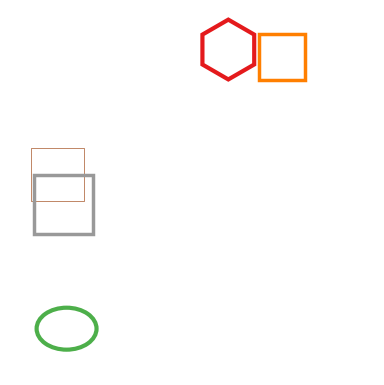[{"shape": "hexagon", "thickness": 3, "radius": 0.39, "center": [0.593, 0.871]}, {"shape": "oval", "thickness": 3, "radius": 0.39, "center": [0.173, 0.146]}, {"shape": "square", "thickness": 2.5, "radius": 0.3, "center": [0.732, 0.853]}, {"shape": "square", "thickness": 0.5, "radius": 0.34, "center": [0.149, 0.547]}, {"shape": "square", "thickness": 2.5, "radius": 0.38, "center": [0.164, 0.47]}]